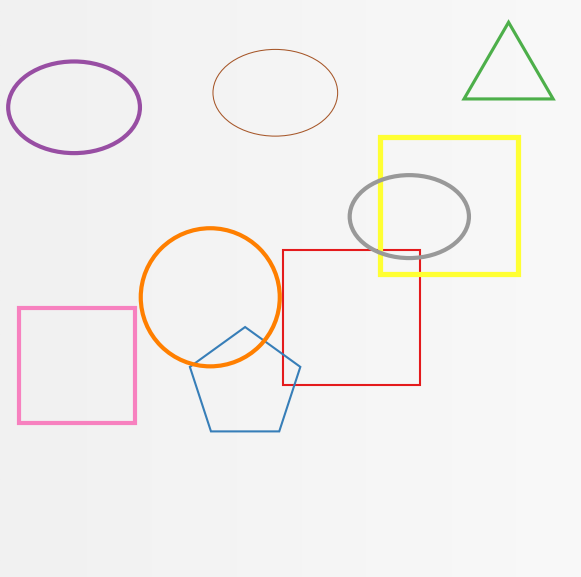[{"shape": "square", "thickness": 1, "radius": 0.59, "center": [0.605, 0.449]}, {"shape": "pentagon", "thickness": 1, "radius": 0.5, "center": [0.422, 0.333]}, {"shape": "triangle", "thickness": 1.5, "radius": 0.44, "center": [0.875, 0.872]}, {"shape": "oval", "thickness": 2, "radius": 0.57, "center": [0.127, 0.813]}, {"shape": "circle", "thickness": 2, "radius": 0.6, "center": [0.362, 0.484]}, {"shape": "square", "thickness": 2.5, "radius": 0.59, "center": [0.772, 0.643]}, {"shape": "oval", "thickness": 0.5, "radius": 0.54, "center": [0.474, 0.838]}, {"shape": "square", "thickness": 2, "radius": 0.5, "center": [0.133, 0.366]}, {"shape": "oval", "thickness": 2, "radius": 0.51, "center": [0.704, 0.624]}]